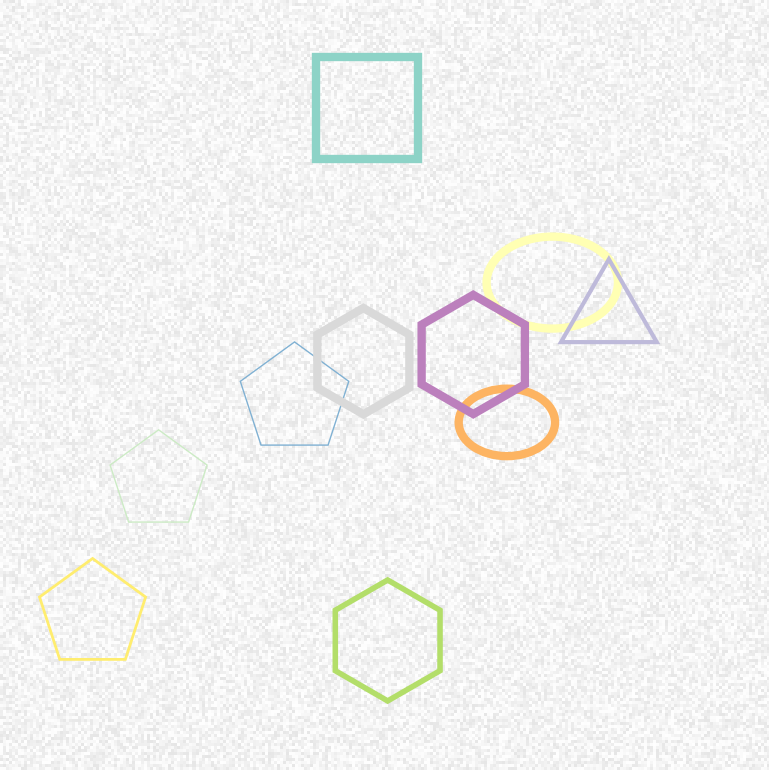[{"shape": "square", "thickness": 3, "radius": 0.33, "center": [0.476, 0.86]}, {"shape": "oval", "thickness": 3, "radius": 0.43, "center": [0.717, 0.633]}, {"shape": "triangle", "thickness": 1.5, "radius": 0.36, "center": [0.791, 0.592]}, {"shape": "pentagon", "thickness": 0.5, "radius": 0.37, "center": [0.383, 0.482]}, {"shape": "oval", "thickness": 3, "radius": 0.31, "center": [0.658, 0.451]}, {"shape": "hexagon", "thickness": 2, "radius": 0.39, "center": [0.503, 0.168]}, {"shape": "hexagon", "thickness": 3, "radius": 0.34, "center": [0.472, 0.531]}, {"shape": "hexagon", "thickness": 3, "radius": 0.39, "center": [0.615, 0.54]}, {"shape": "pentagon", "thickness": 0.5, "radius": 0.33, "center": [0.206, 0.376]}, {"shape": "pentagon", "thickness": 1, "radius": 0.36, "center": [0.12, 0.202]}]